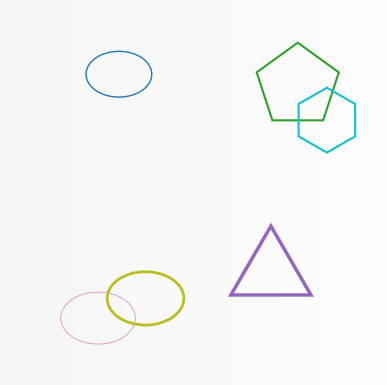[{"shape": "oval", "thickness": 1, "radius": 0.42, "center": [0.307, 0.807]}, {"shape": "pentagon", "thickness": 1.5, "radius": 0.56, "center": [0.768, 0.778]}, {"shape": "triangle", "thickness": 2.5, "radius": 0.6, "center": [0.699, 0.293]}, {"shape": "oval", "thickness": 0.5, "radius": 0.48, "center": [0.253, 0.174]}, {"shape": "oval", "thickness": 2, "radius": 0.49, "center": [0.375, 0.225]}, {"shape": "hexagon", "thickness": 1.5, "radius": 0.42, "center": [0.844, 0.688]}]